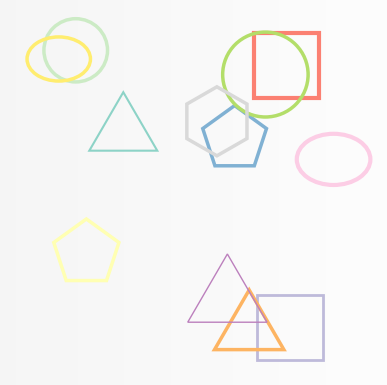[{"shape": "triangle", "thickness": 1.5, "radius": 0.51, "center": [0.318, 0.659]}, {"shape": "pentagon", "thickness": 2.5, "radius": 0.44, "center": [0.223, 0.343]}, {"shape": "square", "thickness": 2, "radius": 0.42, "center": [0.748, 0.15]}, {"shape": "square", "thickness": 3, "radius": 0.42, "center": [0.739, 0.83]}, {"shape": "pentagon", "thickness": 2.5, "radius": 0.43, "center": [0.605, 0.639]}, {"shape": "triangle", "thickness": 2.5, "radius": 0.52, "center": [0.643, 0.144]}, {"shape": "circle", "thickness": 2.5, "radius": 0.55, "center": [0.685, 0.806]}, {"shape": "oval", "thickness": 3, "radius": 0.47, "center": [0.861, 0.586]}, {"shape": "hexagon", "thickness": 2.5, "radius": 0.45, "center": [0.56, 0.685]}, {"shape": "triangle", "thickness": 1, "radius": 0.59, "center": [0.587, 0.222]}, {"shape": "circle", "thickness": 2.5, "radius": 0.41, "center": [0.195, 0.869]}, {"shape": "oval", "thickness": 2.5, "radius": 0.41, "center": [0.152, 0.847]}]